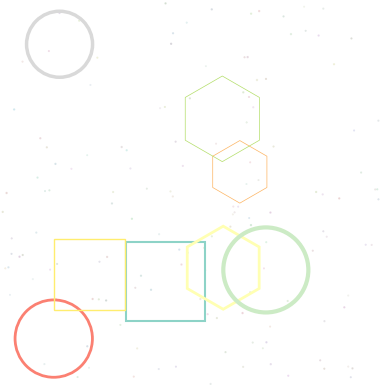[{"shape": "square", "thickness": 1.5, "radius": 0.51, "center": [0.43, 0.27]}, {"shape": "hexagon", "thickness": 2, "radius": 0.54, "center": [0.58, 0.305]}, {"shape": "circle", "thickness": 2, "radius": 0.5, "center": [0.14, 0.121]}, {"shape": "hexagon", "thickness": 0.5, "radius": 0.41, "center": [0.623, 0.554]}, {"shape": "hexagon", "thickness": 0.5, "radius": 0.56, "center": [0.577, 0.691]}, {"shape": "circle", "thickness": 2.5, "radius": 0.43, "center": [0.155, 0.885]}, {"shape": "circle", "thickness": 3, "radius": 0.55, "center": [0.69, 0.299]}, {"shape": "square", "thickness": 1, "radius": 0.46, "center": [0.232, 0.288]}]